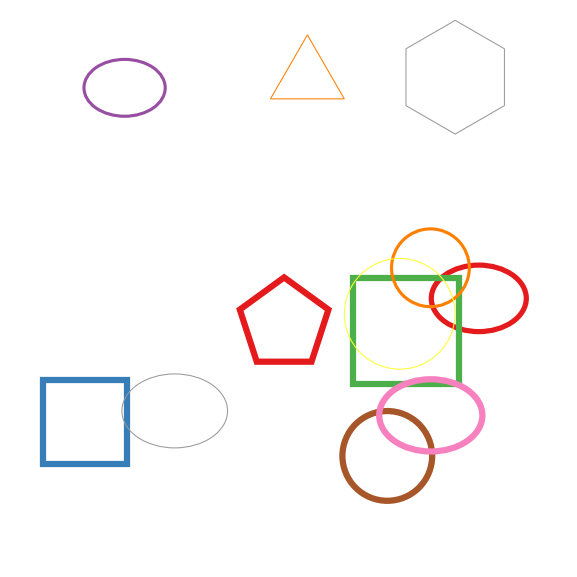[{"shape": "oval", "thickness": 2.5, "radius": 0.41, "center": [0.829, 0.482]}, {"shape": "pentagon", "thickness": 3, "radius": 0.4, "center": [0.492, 0.438]}, {"shape": "square", "thickness": 3, "radius": 0.36, "center": [0.147, 0.268]}, {"shape": "square", "thickness": 3, "radius": 0.46, "center": [0.704, 0.426]}, {"shape": "oval", "thickness": 1.5, "radius": 0.35, "center": [0.216, 0.847]}, {"shape": "circle", "thickness": 1.5, "radius": 0.34, "center": [0.745, 0.535]}, {"shape": "triangle", "thickness": 0.5, "radius": 0.37, "center": [0.532, 0.865]}, {"shape": "circle", "thickness": 0.5, "radius": 0.48, "center": [0.692, 0.456]}, {"shape": "circle", "thickness": 3, "radius": 0.39, "center": [0.671, 0.21]}, {"shape": "oval", "thickness": 3, "radius": 0.45, "center": [0.746, 0.28]}, {"shape": "oval", "thickness": 0.5, "radius": 0.46, "center": [0.303, 0.288]}, {"shape": "hexagon", "thickness": 0.5, "radius": 0.49, "center": [0.788, 0.865]}]